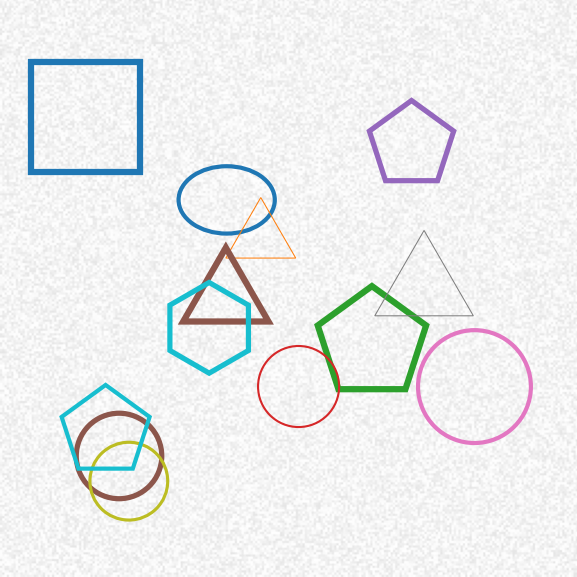[{"shape": "oval", "thickness": 2, "radius": 0.42, "center": [0.393, 0.653]}, {"shape": "square", "thickness": 3, "radius": 0.47, "center": [0.148, 0.797]}, {"shape": "triangle", "thickness": 0.5, "radius": 0.35, "center": [0.452, 0.587]}, {"shape": "pentagon", "thickness": 3, "radius": 0.49, "center": [0.644, 0.405]}, {"shape": "circle", "thickness": 1, "radius": 0.35, "center": [0.517, 0.33]}, {"shape": "pentagon", "thickness": 2.5, "radius": 0.38, "center": [0.713, 0.748]}, {"shape": "triangle", "thickness": 3, "radius": 0.43, "center": [0.391, 0.485]}, {"shape": "circle", "thickness": 2.5, "radius": 0.37, "center": [0.206, 0.21]}, {"shape": "circle", "thickness": 2, "radius": 0.49, "center": [0.822, 0.33]}, {"shape": "triangle", "thickness": 0.5, "radius": 0.49, "center": [0.734, 0.502]}, {"shape": "circle", "thickness": 1.5, "radius": 0.34, "center": [0.223, 0.166]}, {"shape": "hexagon", "thickness": 2.5, "radius": 0.39, "center": [0.362, 0.431]}, {"shape": "pentagon", "thickness": 2, "radius": 0.4, "center": [0.183, 0.252]}]